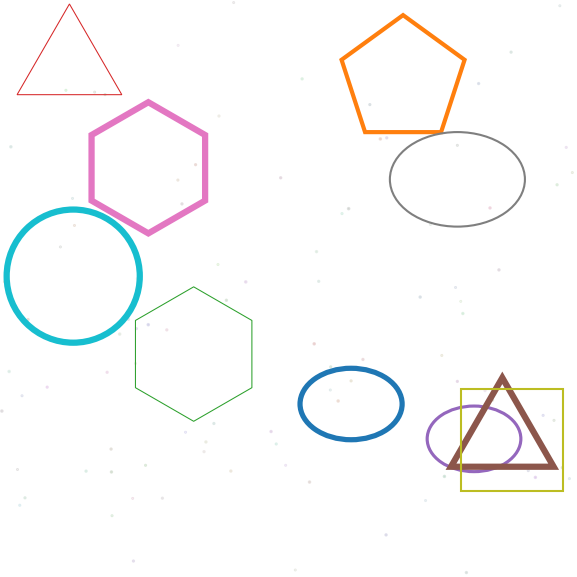[{"shape": "oval", "thickness": 2.5, "radius": 0.44, "center": [0.608, 0.3]}, {"shape": "pentagon", "thickness": 2, "radius": 0.56, "center": [0.698, 0.861]}, {"shape": "hexagon", "thickness": 0.5, "radius": 0.58, "center": [0.335, 0.386]}, {"shape": "triangle", "thickness": 0.5, "radius": 0.52, "center": [0.12, 0.888]}, {"shape": "oval", "thickness": 1.5, "radius": 0.41, "center": [0.821, 0.239]}, {"shape": "triangle", "thickness": 3, "radius": 0.51, "center": [0.87, 0.242]}, {"shape": "hexagon", "thickness": 3, "radius": 0.57, "center": [0.257, 0.709]}, {"shape": "oval", "thickness": 1, "radius": 0.58, "center": [0.792, 0.689]}, {"shape": "square", "thickness": 1, "radius": 0.44, "center": [0.887, 0.237]}, {"shape": "circle", "thickness": 3, "radius": 0.58, "center": [0.127, 0.521]}]